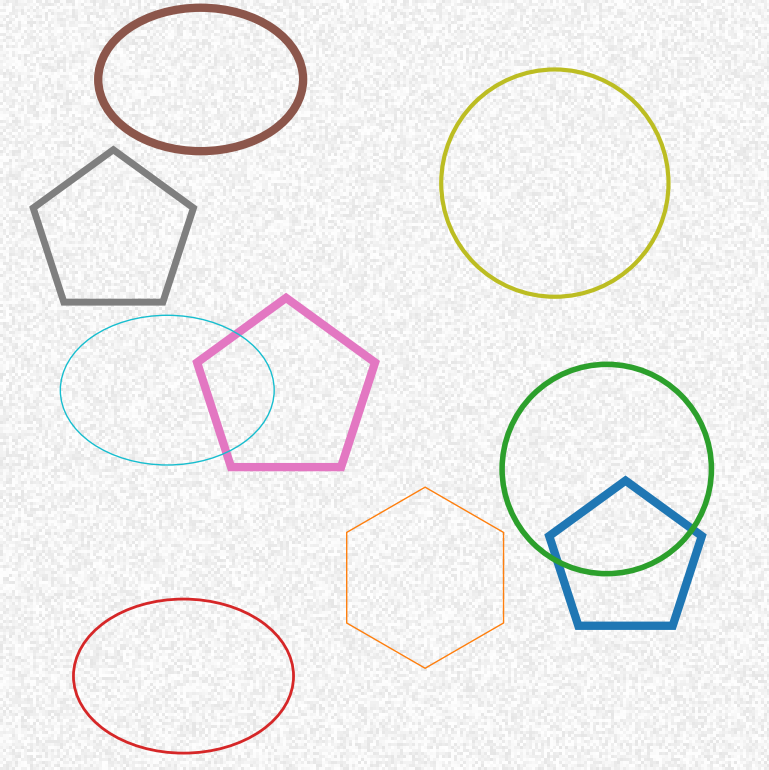[{"shape": "pentagon", "thickness": 3, "radius": 0.52, "center": [0.812, 0.272]}, {"shape": "hexagon", "thickness": 0.5, "radius": 0.59, "center": [0.552, 0.25]}, {"shape": "circle", "thickness": 2, "radius": 0.68, "center": [0.788, 0.391]}, {"shape": "oval", "thickness": 1, "radius": 0.71, "center": [0.238, 0.122]}, {"shape": "oval", "thickness": 3, "radius": 0.67, "center": [0.261, 0.897]}, {"shape": "pentagon", "thickness": 3, "radius": 0.61, "center": [0.372, 0.492]}, {"shape": "pentagon", "thickness": 2.5, "radius": 0.55, "center": [0.147, 0.696]}, {"shape": "circle", "thickness": 1.5, "radius": 0.74, "center": [0.721, 0.762]}, {"shape": "oval", "thickness": 0.5, "radius": 0.69, "center": [0.217, 0.493]}]